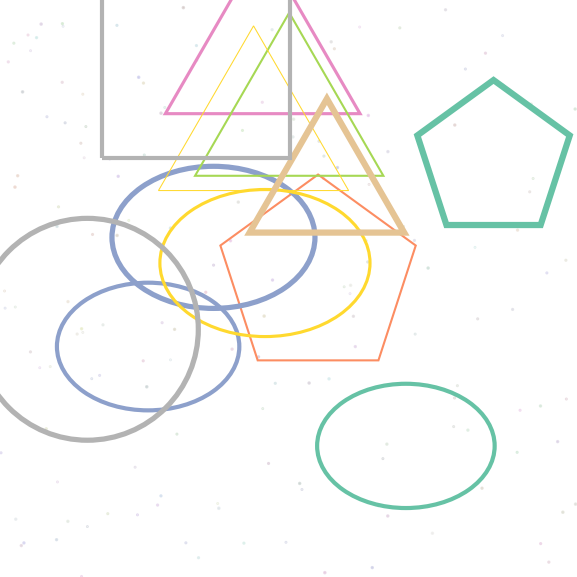[{"shape": "pentagon", "thickness": 3, "radius": 0.69, "center": [0.855, 0.722]}, {"shape": "oval", "thickness": 2, "radius": 0.77, "center": [0.703, 0.227]}, {"shape": "pentagon", "thickness": 1, "radius": 0.89, "center": [0.551, 0.519]}, {"shape": "oval", "thickness": 2, "radius": 0.79, "center": [0.256, 0.399]}, {"shape": "oval", "thickness": 2.5, "radius": 0.88, "center": [0.37, 0.588]}, {"shape": "triangle", "thickness": 1.5, "radius": 0.97, "center": [0.455, 0.9]}, {"shape": "triangle", "thickness": 1, "radius": 0.94, "center": [0.501, 0.789]}, {"shape": "oval", "thickness": 1.5, "radius": 0.91, "center": [0.459, 0.544]}, {"shape": "triangle", "thickness": 0.5, "radius": 0.95, "center": [0.439, 0.764]}, {"shape": "triangle", "thickness": 3, "radius": 0.77, "center": [0.566, 0.674]}, {"shape": "square", "thickness": 2, "radius": 0.81, "center": [0.339, 0.887]}, {"shape": "circle", "thickness": 2.5, "radius": 0.96, "center": [0.151, 0.429]}]